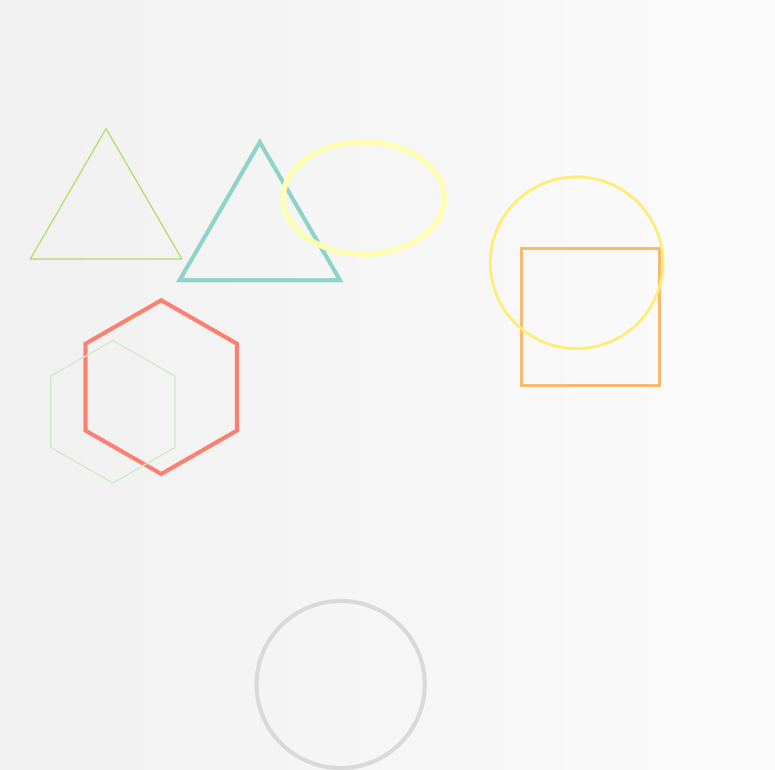[{"shape": "triangle", "thickness": 1.5, "radius": 0.6, "center": [0.335, 0.696]}, {"shape": "oval", "thickness": 2, "radius": 0.52, "center": [0.469, 0.743]}, {"shape": "hexagon", "thickness": 1.5, "radius": 0.56, "center": [0.208, 0.497]}, {"shape": "square", "thickness": 1, "radius": 0.44, "center": [0.761, 0.589]}, {"shape": "triangle", "thickness": 0.5, "radius": 0.56, "center": [0.137, 0.72]}, {"shape": "circle", "thickness": 1.5, "radius": 0.54, "center": [0.44, 0.111]}, {"shape": "hexagon", "thickness": 0.5, "radius": 0.46, "center": [0.146, 0.465]}, {"shape": "circle", "thickness": 1, "radius": 0.56, "center": [0.744, 0.659]}]